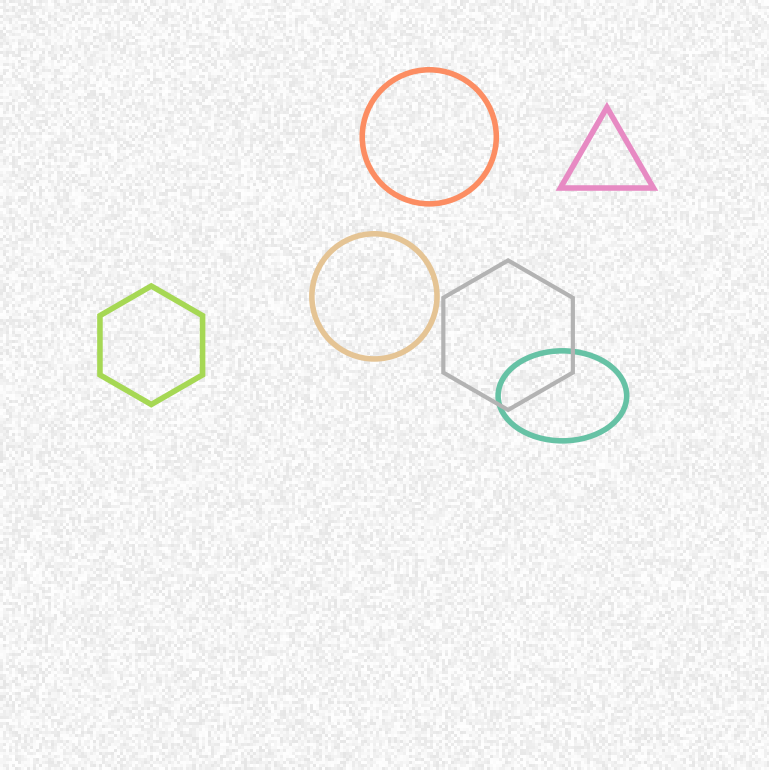[{"shape": "oval", "thickness": 2, "radius": 0.42, "center": [0.73, 0.486]}, {"shape": "circle", "thickness": 2, "radius": 0.44, "center": [0.558, 0.822]}, {"shape": "triangle", "thickness": 2, "radius": 0.35, "center": [0.788, 0.791]}, {"shape": "hexagon", "thickness": 2, "radius": 0.38, "center": [0.196, 0.552]}, {"shape": "circle", "thickness": 2, "radius": 0.41, "center": [0.486, 0.615]}, {"shape": "hexagon", "thickness": 1.5, "radius": 0.49, "center": [0.66, 0.565]}]